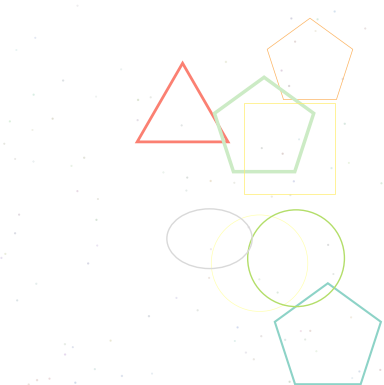[{"shape": "pentagon", "thickness": 1.5, "radius": 0.72, "center": [0.852, 0.119]}, {"shape": "circle", "thickness": 0.5, "radius": 0.63, "center": [0.674, 0.316]}, {"shape": "triangle", "thickness": 2, "radius": 0.68, "center": [0.474, 0.7]}, {"shape": "pentagon", "thickness": 0.5, "radius": 0.58, "center": [0.805, 0.836]}, {"shape": "circle", "thickness": 1, "radius": 0.63, "center": [0.769, 0.329]}, {"shape": "oval", "thickness": 1, "radius": 0.55, "center": [0.544, 0.38]}, {"shape": "pentagon", "thickness": 2.5, "radius": 0.68, "center": [0.686, 0.664]}, {"shape": "square", "thickness": 0.5, "radius": 0.59, "center": [0.752, 0.614]}]